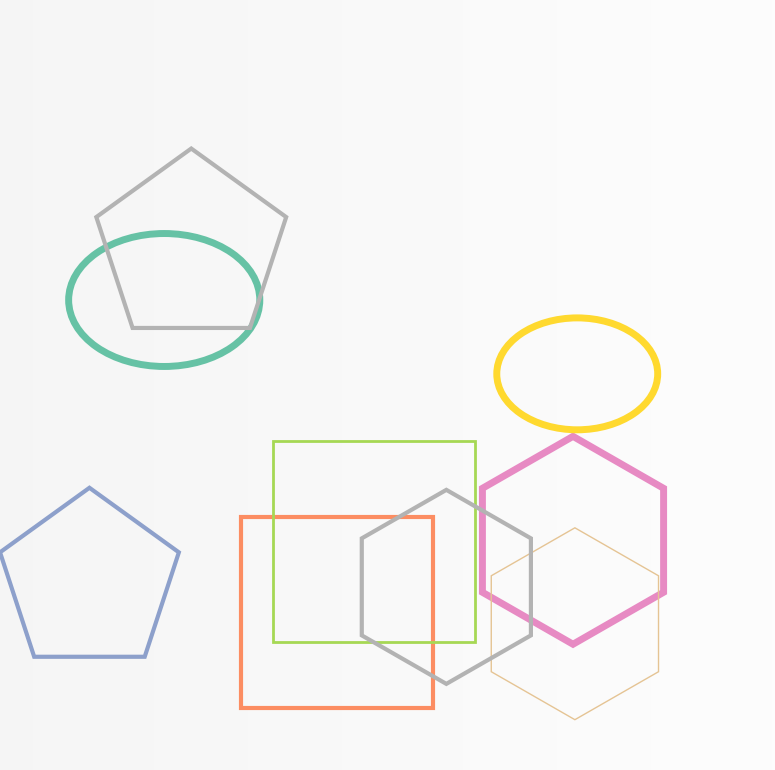[{"shape": "oval", "thickness": 2.5, "radius": 0.62, "center": [0.212, 0.61]}, {"shape": "square", "thickness": 1.5, "radius": 0.62, "center": [0.435, 0.204]}, {"shape": "pentagon", "thickness": 1.5, "radius": 0.61, "center": [0.115, 0.245]}, {"shape": "hexagon", "thickness": 2.5, "radius": 0.67, "center": [0.739, 0.298]}, {"shape": "square", "thickness": 1, "radius": 0.65, "center": [0.483, 0.297]}, {"shape": "oval", "thickness": 2.5, "radius": 0.52, "center": [0.745, 0.514]}, {"shape": "hexagon", "thickness": 0.5, "radius": 0.62, "center": [0.742, 0.19]}, {"shape": "hexagon", "thickness": 1.5, "radius": 0.63, "center": [0.576, 0.238]}, {"shape": "pentagon", "thickness": 1.5, "radius": 0.64, "center": [0.247, 0.678]}]